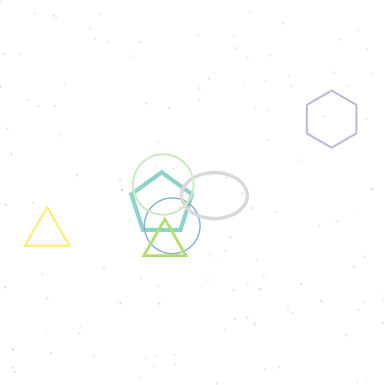[{"shape": "pentagon", "thickness": 3, "radius": 0.41, "center": [0.42, 0.47]}, {"shape": "hexagon", "thickness": 1.5, "radius": 0.37, "center": [0.861, 0.691]}, {"shape": "circle", "thickness": 1, "radius": 0.36, "center": [0.447, 0.414]}, {"shape": "triangle", "thickness": 2, "radius": 0.32, "center": [0.428, 0.368]}, {"shape": "oval", "thickness": 2.5, "radius": 0.43, "center": [0.557, 0.492]}, {"shape": "circle", "thickness": 1.5, "radius": 0.39, "center": [0.424, 0.521]}, {"shape": "triangle", "thickness": 1.5, "radius": 0.33, "center": [0.123, 0.395]}]